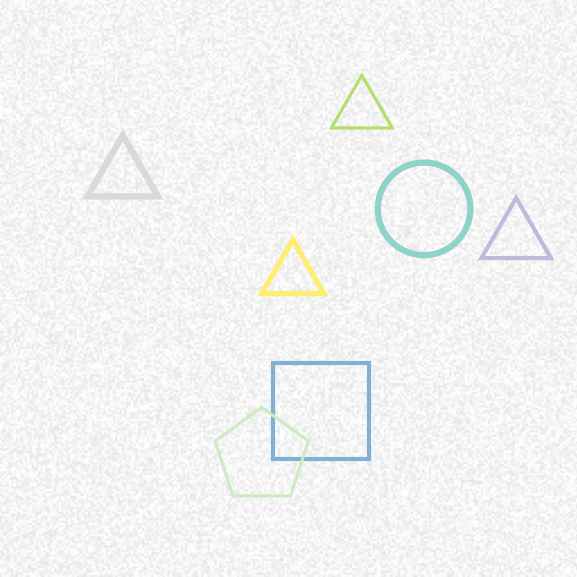[{"shape": "circle", "thickness": 3, "radius": 0.4, "center": [0.734, 0.638]}, {"shape": "triangle", "thickness": 2, "radius": 0.35, "center": [0.894, 0.587]}, {"shape": "square", "thickness": 2, "radius": 0.42, "center": [0.557, 0.287]}, {"shape": "triangle", "thickness": 1.5, "radius": 0.3, "center": [0.627, 0.808]}, {"shape": "triangle", "thickness": 3, "radius": 0.35, "center": [0.213, 0.694]}, {"shape": "pentagon", "thickness": 1.5, "radius": 0.42, "center": [0.453, 0.209]}, {"shape": "triangle", "thickness": 2.5, "radius": 0.31, "center": [0.507, 0.522]}]